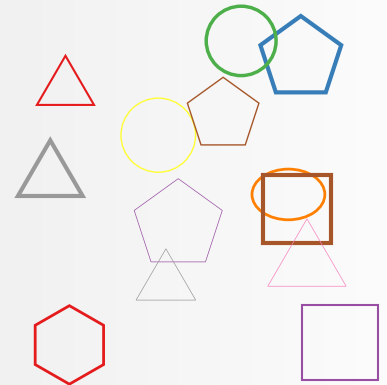[{"shape": "triangle", "thickness": 1.5, "radius": 0.43, "center": [0.169, 0.77]}, {"shape": "hexagon", "thickness": 2, "radius": 0.51, "center": [0.179, 0.104]}, {"shape": "pentagon", "thickness": 3, "radius": 0.55, "center": [0.776, 0.849]}, {"shape": "circle", "thickness": 2.5, "radius": 0.45, "center": [0.622, 0.894]}, {"shape": "square", "thickness": 1.5, "radius": 0.49, "center": [0.878, 0.11]}, {"shape": "pentagon", "thickness": 0.5, "radius": 0.6, "center": [0.46, 0.416]}, {"shape": "oval", "thickness": 2, "radius": 0.47, "center": [0.744, 0.495]}, {"shape": "circle", "thickness": 1, "radius": 0.48, "center": [0.408, 0.649]}, {"shape": "square", "thickness": 3, "radius": 0.44, "center": [0.766, 0.458]}, {"shape": "pentagon", "thickness": 1, "radius": 0.49, "center": [0.576, 0.702]}, {"shape": "triangle", "thickness": 0.5, "radius": 0.58, "center": [0.792, 0.315]}, {"shape": "triangle", "thickness": 3, "radius": 0.48, "center": [0.13, 0.539]}, {"shape": "triangle", "thickness": 0.5, "radius": 0.44, "center": [0.428, 0.265]}]